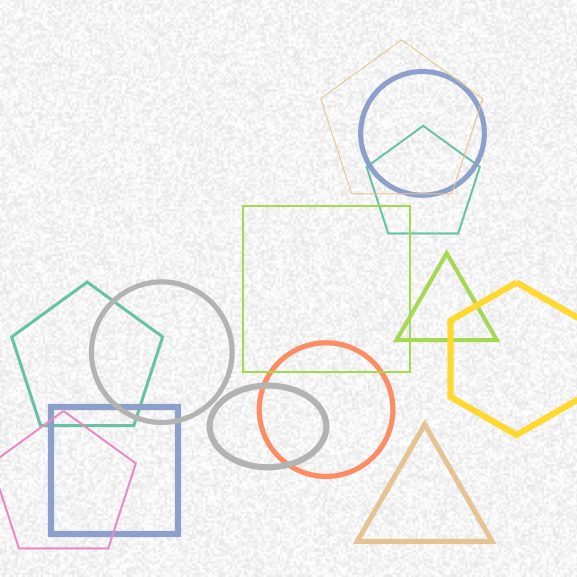[{"shape": "pentagon", "thickness": 1.5, "radius": 0.69, "center": [0.151, 0.373]}, {"shape": "pentagon", "thickness": 1, "radius": 0.52, "center": [0.733, 0.678]}, {"shape": "circle", "thickness": 2.5, "radius": 0.58, "center": [0.565, 0.29]}, {"shape": "square", "thickness": 3, "radius": 0.55, "center": [0.198, 0.184]}, {"shape": "circle", "thickness": 2.5, "radius": 0.54, "center": [0.732, 0.768]}, {"shape": "pentagon", "thickness": 1, "radius": 0.66, "center": [0.11, 0.156]}, {"shape": "triangle", "thickness": 2, "radius": 0.5, "center": [0.774, 0.46]}, {"shape": "square", "thickness": 1, "radius": 0.72, "center": [0.565, 0.499]}, {"shape": "hexagon", "thickness": 3, "radius": 0.66, "center": [0.894, 0.378]}, {"shape": "pentagon", "thickness": 0.5, "radius": 0.74, "center": [0.696, 0.783]}, {"shape": "triangle", "thickness": 2.5, "radius": 0.67, "center": [0.735, 0.129]}, {"shape": "oval", "thickness": 3, "radius": 0.51, "center": [0.464, 0.261]}, {"shape": "circle", "thickness": 2.5, "radius": 0.61, "center": [0.28, 0.389]}]